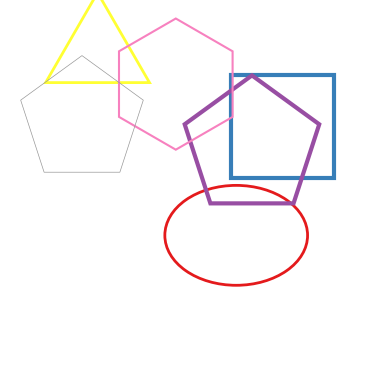[{"shape": "oval", "thickness": 2, "radius": 0.93, "center": [0.614, 0.389]}, {"shape": "square", "thickness": 3, "radius": 0.67, "center": [0.734, 0.672]}, {"shape": "pentagon", "thickness": 3, "radius": 0.92, "center": [0.654, 0.62]}, {"shape": "triangle", "thickness": 2, "radius": 0.78, "center": [0.253, 0.863]}, {"shape": "hexagon", "thickness": 1.5, "radius": 0.85, "center": [0.457, 0.782]}, {"shape": "pentagon", "thickness": 0.5, "radius": 0.84, "center": [0.213, 0.688]}]